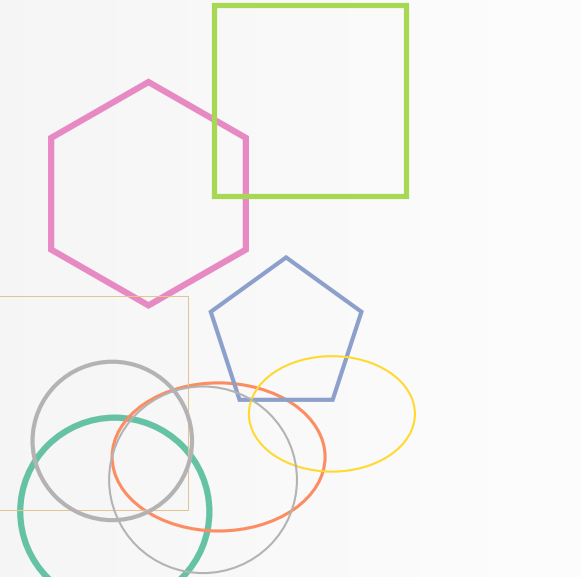[{"shape": "circle", "thickness": 3, "radius": 0.81, "center": [0.198, 0.113]}, {"shape": "oval", "thickness": 1.5, "radius": 0.92, "center": [0.376, 0.208]}, {"shape": "pentagon", "thickness": 2, "radius": 0.68, "center": [0.492, 0.417]}, {"shape": "hexagon", "thickness": 3, "radius": 0.97, "center": [0.255, 0.664]}, {"shape": "square", "thickness": 2.5, "radius": 0.83, "center": [0.534, 0.825]}, {"shape": "oval", "thickness": 1, "radius": 0.71, "center": [0.571, 0.282]}, {"shape": "square", "thickness": 0.5, "radius": 0.93, "center": [0.138, 0.301]}, {"shape": "circle", "thickness": 1, "radius": 0.81, "center": [0.349, 0.168]}, {"shape": "circle", "thickness": 2, "radius": 0.69, "center": [0.193, 0.236]}]